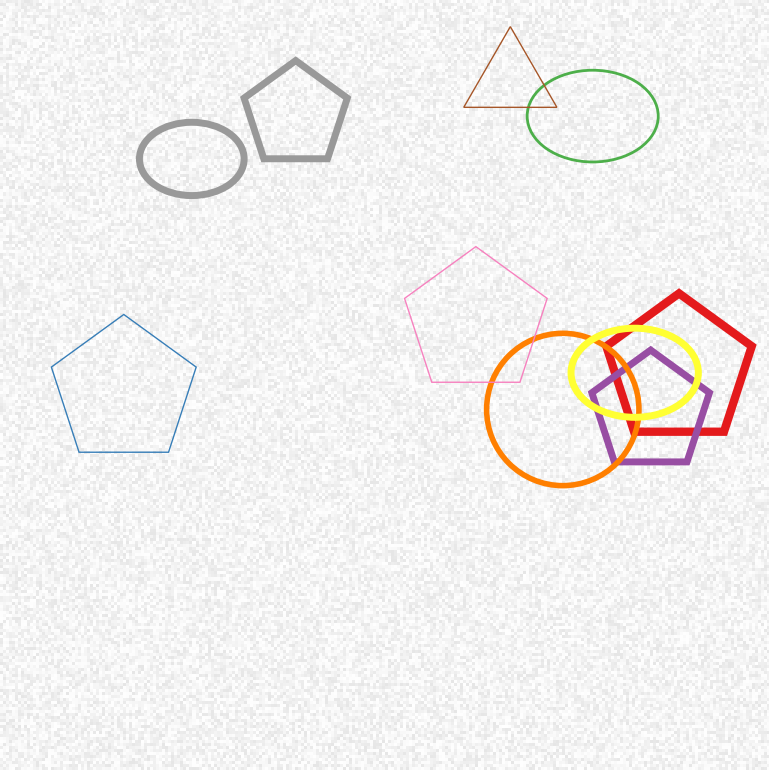[{"shape": "pentagon", "thickness": 3, "radius": 0.5, "center": [0.882, 0.52]}, {"shape": "pentagon", "thickness": 0.5, "radius": 0.49, "center": [0.161, 0.493]}, {"shape": "oval", "thickness": 1, "radius": 0.43, "center": [0.77, 0.849]}, {"shape": "pentagon", "thickness": 2.5, "radius": 0.4, "center": [0.845, 0.465]}, {"shape": "circle", "thickness": 2, "radius": 0.49, "center": [0.731, 0.468]}, {"shape": "oval", "thickness": 2.5, "radius": 0.41, "center": [0.824, 0.516]}, {"shape": "triangle", "thickness": 0.5, "radius": 0.35, "center": [0.663, 0.896]}, {"shape": "pentagon", "thickness": 0.5, "radius": 0.49, "center": [0.618, 0.582]}, {"shape": "pentagon", "thickness": 2.5, "radius": 0.35, "center": [0.384, 0.851]}, {"shape": "oval", "thickness": 2.5, "radius": 0.34, "center": [0.249, 0.794]}]